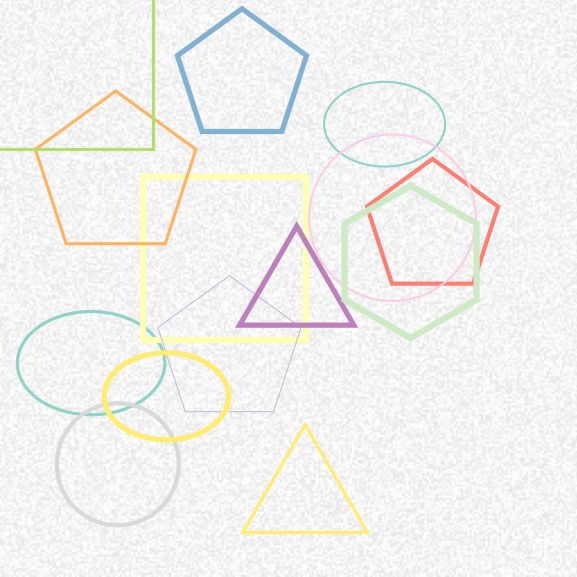[{"shape": "oval", "thickness": 1.5, "radius": 0.64, "center": [0.158, 0.37]}, {"shape": "oval", "thickness": 1, "radius": 0.52, "center": [0.666, 0.784]}, {"shape": "square", "thickness": 3, "radius": 0.71, "center": [0.389, 0.551]}, {"shape": "pentagon", "thickness": 0.5, "radius": 0.65, "center": [0.397, 0.392]}, {"shape": "pentagon", "thickness": 2, "radius": 0.6, "center": [0.749, 0.605]}, {"shape": "pentagon", "thickness": 2.5, "radius": 0.59, "center": [0.419, 0.867]}, {"shape": "pentagon", "thickness": 1.5, "radius": 0.73, "center": [0.2, 0.695]}, {"shape": "square", "thickness": 1.5, "radius": 0.69, "center": [0.127, 0.877]}, {"shape": "circle", "thickness": 1, "radius": 0.72, "center": [0.68, 0.622]}, {"shape": "circle", "thickness": 2, "radius": 0.53, "center": [0.204, 0.195]}, {"shape": "triangle", "thickness": 2.5, "radius": 0.57, "center": [0.514, 0.493]}, {"shape": "hexagon", "thickness": 3, "radius": 0.66, "center": [0.711, 0.546]}, {"shape": "oval", "thickness": 2.5, "radius": 0.54, "center": [0.288, 0.313]}, {"shape": "triangle", "thickness": 1.5, "radius": 0.62, "center": [0.528, 0.139]}]